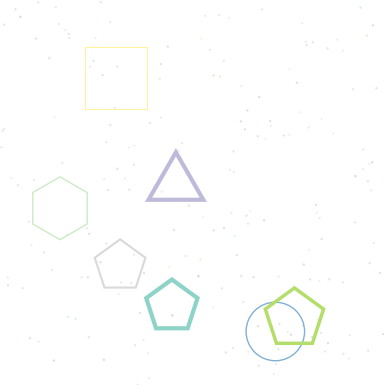[{"shape": "pentagon", "thickness": 3, "radius": 0.35, "center": [0.446, 0.204]}, {"shape": "triangle", "thickness": 3, "radius": 0.41, "center": [0.457, 0.522]}, {"shape": "circle", "thickness": 1, "radius": 0.38, "center": [0.715, 0.139]}, {"shape": "pentagon", "thickness": 2.5, "radius": 0.4, "center": [0.765, 0.173]}, {"shape": "pentagon", "thickness": 1.5, "radius": 0.35, "center": [0.312, 0.309]}, {"shape": "hexagon", "thickness": 1, "radius": 0.41, "center": [0.156, 0.459]}, {"shape": "square", "thickness": 0.5, "radius": 0.4, "center": [0.301, 0.797]}]